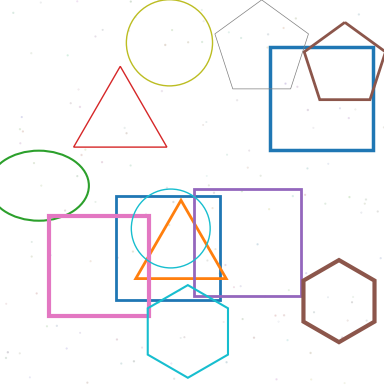[{"shape": "square", "thickness": 2.5, "radius": 0.67, "center": [0.834, 0.744]}, {"shape": "square", "thickness": 2, "radius": 0.68, "center": [0.437, 0.355]}, {"shape": "triangle", "thickness": 2, "radius": 0.68, "center": [0.47, 0.344]}, {"shape": "oval", "thickness": 1.5, "radius": 0.65, "center": [0.101, 0.518]}, {"shape": "triangle", "thickness": 1, "radius": 0.7, "center": [0.312, 0.688]}, {"shape": "square", "thickness": 2, "radius": 0.69, "center": [0.643, 0.371]}, {"shape": "pentagon", "thickness": 2, "radius": 0.56, "center": [0.896, 0.831]}, {"shape": "hexagon", "thickness": 3, "radius": 0.53, "center": [0.88, 0.218]}, {"shape": "square", "thickness": 3, "radius": 0.65, "center": [0.257, 0.31]}, {"shape": "pentagon", "thickness": 0.5, "radius": 0.64, "center": [0.68, 0.873]}, {"shape": "circle", "thickness": 1, "radius": 0.56, "center": [0.44, 0.889]}, {"shape": "hexagon", "thickness": 1.5, "radius": 0.6, "center": [0.488, 0.139]}, {"shape": "circle", "thickness": 1, "radius": 0.51, "center": [0.443, 0.407]}]